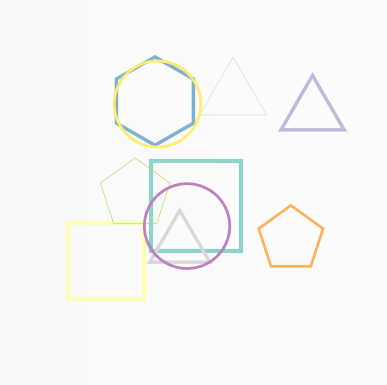[{"shape": "square", "thickness": 3, "radius": 0.58, "center": [0.505, 0.465]}, {"shape": "square", "thickness": 3, "radius": 0.49, "center": [0.273, 0.321]}, {"shape": "triangle", "thickness": 2.5, "radius": 0.47, "center": [0.807, 0.71]}, {"shape": "hexagon", "thickness": 2.5, "radius": 0.57, "center": [0.4, 0.737]}, {"shape": "pentagon", "thickness": 2, "radius": 0.44, "center": [0.751, 0.379]}, {"shape": "pentagon", "thickness": 0.5, "radius": 0.47, "center": [0.349, 0.495]}, {"shape": "triangle", "thickness": 2.5, "radius": 0.45, "center": [0.464, 0.364]}, {"shape": "circle", "thickness": 2, "radius": 0.55, "center": [0.483, 0.413]}, {"shape": "triangle", "thickness": 0.5, "radius": 0.5, "center": [0.601, 0.751]}, {"shape": "circle", "thickness": 2, "radius": 0.56, "center": [0.407, 0.73]}]